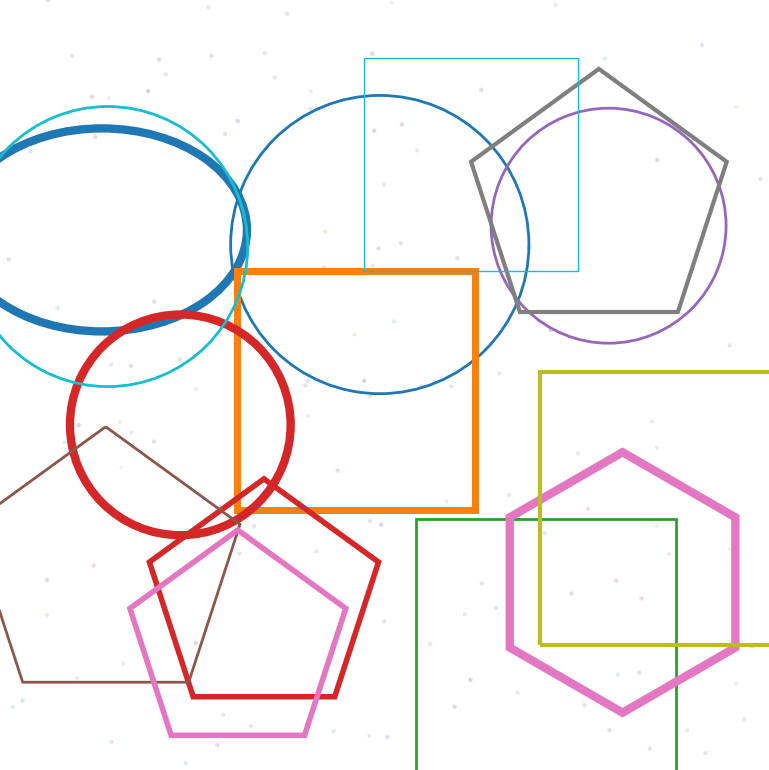[{"shape": "circle", "thickness": 1, "radius": 0.97, "center": [0.493, 0.682]}, {"shape": "oval", "thickness": 3, "radius": 0.94, "center": [0.132, 0.701]}, {"shape": "square", "thickness": 2.5, "radius": 0.77, "center": [0.462, 0.493]}, {"shape": "square", "thickness": 1, "radius": 0.85, "center": [0.709, 0.157]}, {"shape": "circle", "thickness": 3, "radius": 0.72, "center": [0.234, 0.448]}, {"shape": "pentagon", "thickness": 2, "radius": 0.78, "center": [0.343, 0.222]}, {"shape": "circle", "thickness": 1, "radius": 0.76, "center": [0.79, 0.707]}, {"shape": "pentagon", "thickness": 1, "radius": 0.92, "center": [0.137, 0.262]}, {"shape": "hexagon", "thickness": 3, "radius": 0.85, "center": [0.808, 0.244]}, {"shape": "pentagon", "thickness": 2, "radius": 0.74, "center": [0.309, 0.164]}, {"shape": "pentagon", "thickness": 1.5, "radius": 0.87, "center": [0.778, 0.736]}, {"shape": "square", "thickness": 1.5, "radius": 0.88, "center": [0.878, 0.34]}, {"shape": "circle", "thickness": 1, "radius": 0.91, "center": [0.14, 0.68]}, {"shape": "square", "thickness": 0.5, "radius": 0.69, "center": [0.611, 0.786]}]